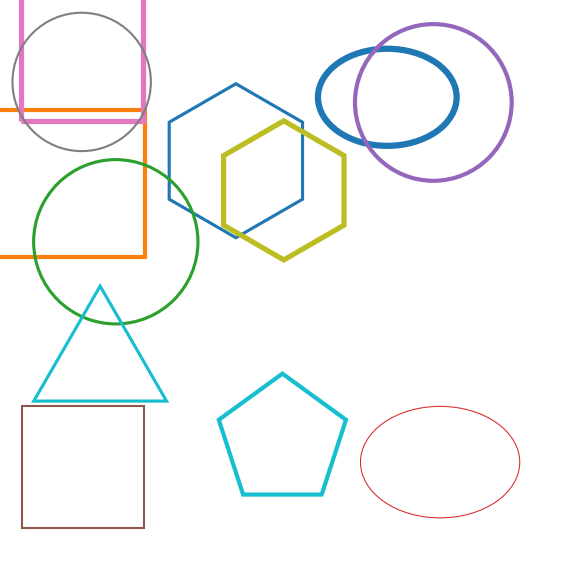[{"shape": "hexagon", "thickness": 1.5, "radius": 0.67, "center": [0.408, 0.721]}, {"shape": "oval", "thickness": 3, "radius": 0.6, "center": [0.671, 0.831]}, {"shape": "square", "thickness": 2, "radius": 0.64, "center": [0.124, 0.681]}, {"shape": "circle", "thickness": 1.5, "radius": 0.71, "center": [0.2, 0.58]}, {"shape": "oval", "thickness": 0.5, "radius": 0.69, "center": [0.762, 0.199]}, {"shape": "circle", "thickness": 2, "radius": 0.68, "center": [0.75, 0.822]}, {"shape": "square", "thickness": 1, "radius": 0.53, "center": [0.144, 0.191]}, {"shape": "square", "thickness": 2.5, "radius": 0.53, "center": [0.142, 0.896]}, {"shape": "circle", "thickness": 1, "radius": 0.6, "center": [0.141, 0.857]}, {"shape": "hexagon", "thickness": 2.5, "radius": 0.6, "center": [0.491, 0.669]}, {"shape": "triangle", "thickness": 1.5, "radius": 0.66, "center": [0.173, 0.371]}, {"shape": "pentagon", "thickness": 2, "radius": 0.58, "center": [0.489, 0.236]}]